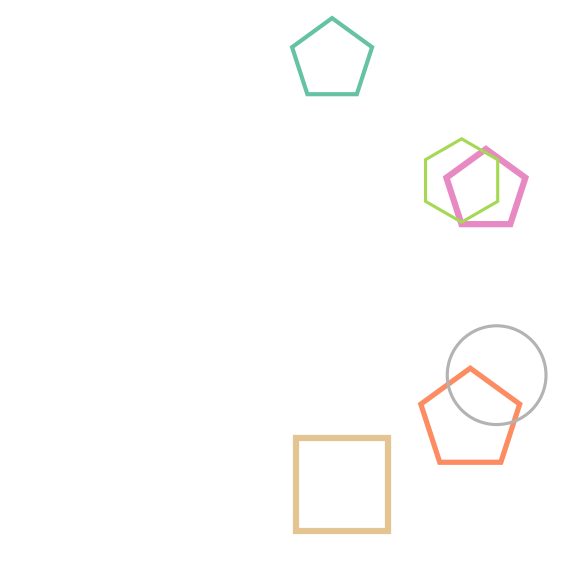[{"shape": "pentagon", "thickness": 2, "radius": 0.36, "center": [0.575, 0.895]}, {"shape": "pentagon", "thickness": 2.5, "radius": 0.45, "center": [0.814, 0.272]}, {"shape": "pentagon", "thickness": 3, "radius": 0.36, "center": [0.841, 0.669]}, {"shape": "hexagon", "thickness": 1.5, "radius": 0.36, "center": [0.799, 0.687]}, {"shape": "square", "thickness": 3, "radius": 0.4, "center": [0.593, 0.16]}, {"shape": "circle", "thickness": 1.5, "radius": 0.43, "center": [0.86, 0.349]}]